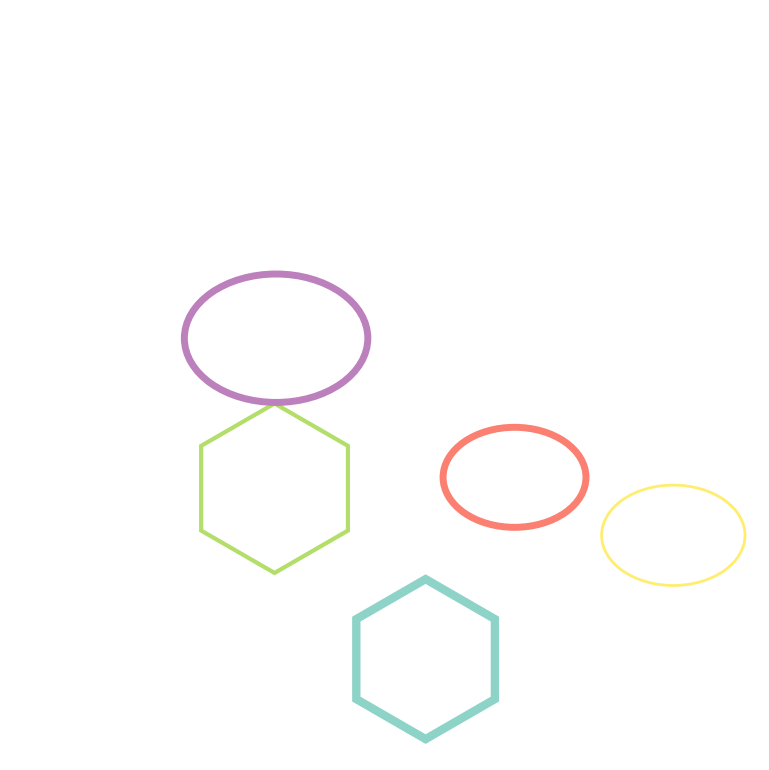[{"shape": "hexagon", "thickness": 3, "radius": 0.52, "center": [0.553, 0.144]}, {"shape": "oval", "thickness": 2.5, "radius": 0.46, "center": [0.668, 0.38]}, {"shape": "hexagon", "thickness": 1.5, "radius": 0.55, "center": [0.357, 0.366]}, {"shape": "oval", "thickness": 2.5, "radius": 0.6, "center": [0.359, 0.561]}, {"shape": "oval", "thickness": 1, "radius": 0.47, "center": [0.874, 0.305]}]